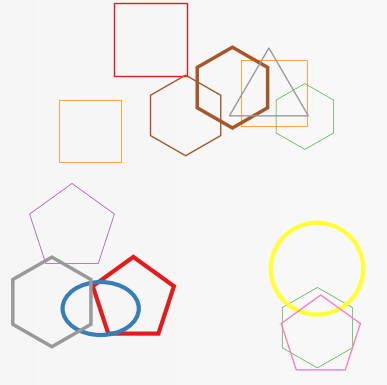[{"shape": "square", "thickness": 1, "radius": 0.48, "center": [0.388, 0.897]}, {"shape": "pentagon", "thickness": 3, "radius": 0.55, "center": [0.344, 0.223]}, {"shape": "oval", "thickness": 3, "radius": 0.49, "center": [0.26, 0.199]}, {"shape": "hexagon", "thickness": 0.5, "radius": 0.43, "center": [0.787, 0.697]}, {"shape": "hexagon", "thickness": 0.5, "radius": 0.52, "center": [0.819, 0.149]}, {"shape": "pentagon", "thickness": 0.5, "radius": 0.58, "center": [0.186, 0.408]}, {"shape": "square", "thickness": 0.5, "radius": 0.4, "center": [0.232, 0.66]}, {"shape": "square", "thickness": 0.5, "radius": 0.43, "center": [0.708, 0.758]}, {"shape": "circle", "thickness": 3, "radius": 0.6, "center": [0.818, 0.302]}, {"shape": "hexagon", "thickness": 2.5, "radius": 0.52, "center": [0.6, 0.772]}, {"shape": "hexagon", "thickness": 1, "radius": 0.52, "center": [0.479, 0.7]}, {"shape": "pentagon", "thickness": 1, "radius": 0.54, "center": [0.828, 0.126]}, {"shape": "triangle", "thickness": 1, "radius": 0.59, "center": [0.694, 0.758]}, {"shape": "hexagon", "thickness": 2.5, "radius": 0.58, "center": [0.134, 0.216]}]